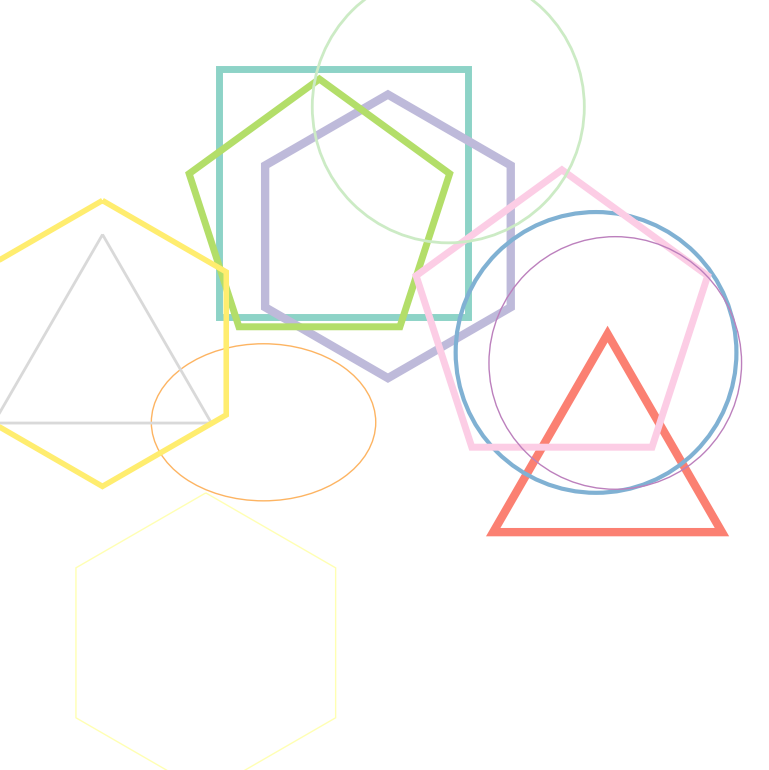[{"shape": "square", "thickness": 2.5, "radius": 0.81, "center": [0.446, 0.75]}, {"shape": "hexagon", "thickness": 0.5, "radius": 0.97, "center": [0.267, 0.165]}, {"shape": "hexagon", "thickness": 3, "radius": 0.92, "center": [0.504, 0.693]}, {"shape": "triangle", "thickness": 3, "radius": 0.86, "center": [0.789, 0.395]}, {"shape": "circle", "thickness": 1.5, "radius": 0.91, "center": [0.774, 0.542]}, {"shape": "oval", "thickness": 0.5, "radius": 0.73, "center": [0.342, 0.452]}, {"shape": "pentagon", "thickness": 2.5, "radius": 0.89, "center": [0.415, 0.719]}, {"shape": "pentagon", "thickness": 2.5, "radius": 1.0, "center": [0.73, 0.58]}, {"shape": "triangle", "thickness": 1, "radius": 0.82, "center": [0.133, 0.532]}, {"shape": "circle", "thickness": 0.5, "radius": 0.82, "center": [0.799, 0.529]}, {"shape": "circle", "thickness": 1, "radius": 0.88, "center": [0.582, 0.861]}, {"shape": "hexagon", "thickness": 2, "radius": 0.93, "center": [0.133, 0.554]}]